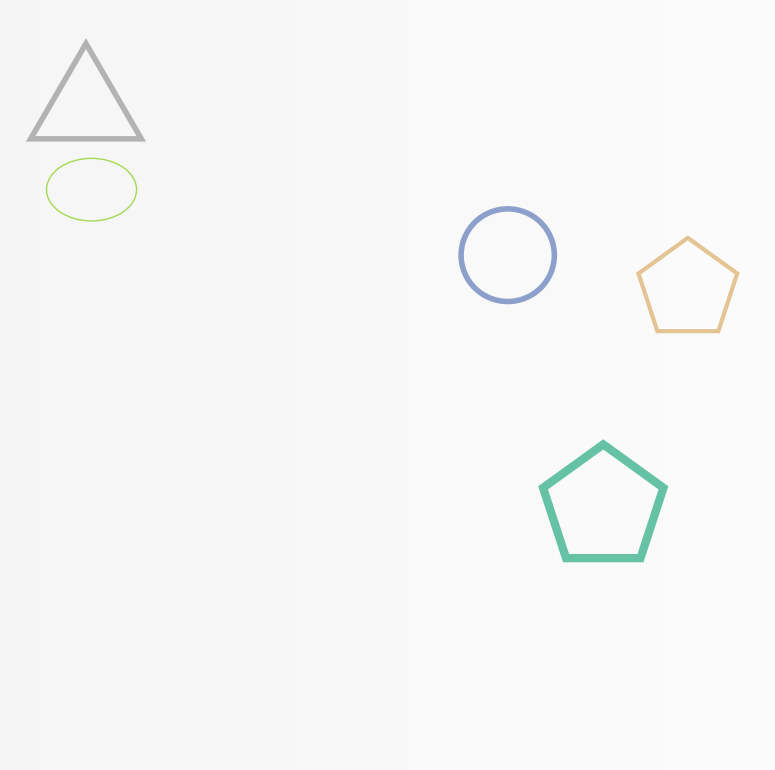[{"shape": "pentagon", "thickness": 3, "radius": 0.41, "center": [0.778, 0.341]}, {"shape": "circle", "thickness": 2, "radius": 0.3, "center": [0.655, 0.669]}, {"shape": "oval", "thickness": 0.5, "radius": 0.29, "center": [0.118, 0.754]}, {"shape": "pentagon", "thickness": 1.5, "radius": 0.33, "center": [0.888, 0.624]}, {"shape": "triangle", "thickness": 2, "radius": 0.41, "center": [0.111, 0.861]}]